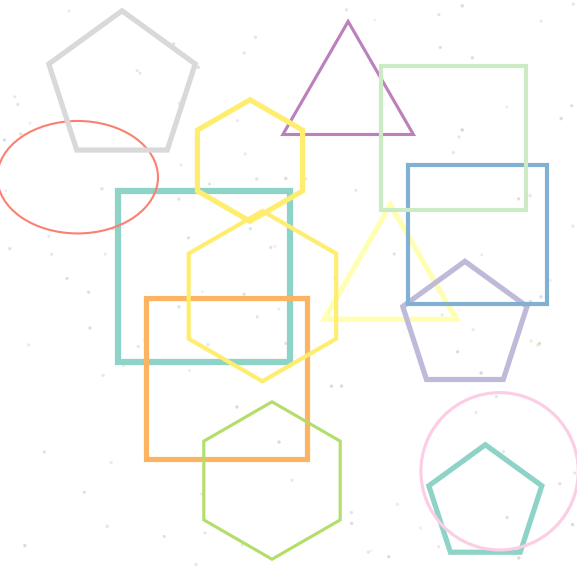[{"shape": "square", "thickness": 3, "radius": 0.74, "center": [0.353, 0.52]}, {"shape": "pentagon", "thickness": 2.5, "radius": 0.51, "center": [0.84, 0.126]}, {"shape": "triangle", "thickness": 2.5, "radius": 0.66, "center": [0.676, 0.512]}, {"shape": "pentagon", "thickness": 2.5, "radius": 0.57, "center": [0.805, 0.433]}, {"shape": "oval", "thickness": 1, "radius": 0.7, "center": [0.134, 0.692]}, {"shape": "square", "thickness": 2, "radius": 0.6, "center": [0.827, 0.593]}, {"shape": "square", "thickness": 2.5, "radius": 0.7, "center": [0.393, 0.344]}, {"shape": "hexagon", "thickness": 1.5, "radius": 0.68, "center": [0.471, 0.167]}, {"shape": "circle", "thickness": 1.5, "radius": 0.68, "center": [0.865, 0.183]}, {"shape": "pentagon", "thickness": 2.5, "radius": 0.67, "center": [0.211, 0.847]}, {"shape": "triangle", "thickness": 1.5, "radius": 0.65, "center": [0.603, 0.831]}, {"shape": "square", "thickness": 2, "radius": 0.63, "center": [0.785, 0.76]}, {"shape": "hexagon", "thickness": 2.5, "radius": 0.53, "center": [0.433, 0.721]}, {"shape": "hexagon", "thickness": 2, "radius": 0.74, "center": [0.454, 0.486]}]